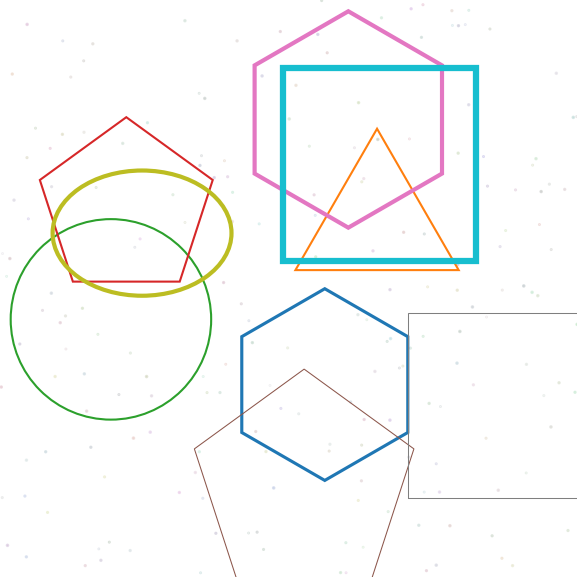[{"shape": "hexagon", "thickness": 1.5, "radius": 0.83, "center": [0.562, 0.333]}, {"shape": "triangle", "thickness": 1, "radius": 0.82, "center": [0.653, 0.613]}, {"shape": "circle", "thickness": 1, "radius": 0.87, "center": [0.192, 0.446]}, {"shape": "pentagon", "thickness": 1, "radius": 0.79, "center": [0.219, 0.639]}, {"shape": "pentagon", "thickness": 0.5, "radius": 1.0, "center": [0.527, 0.16]}, {"shape": "hexagon", "thickness": 2, "radius": 0.94, "center": [0.603, 0.792]}, {"shape": "square", "thickness": 0.5, "radius": 0.8, "center": [0.866, 0.297]}, {"shape": "oval", "thickness": 2, "radius": 0.77, "center": [0.246, 0.595]}, {"shape": "square", "thickness": 3, "radius": 0.84, "center": [0.657, 0.714]}]